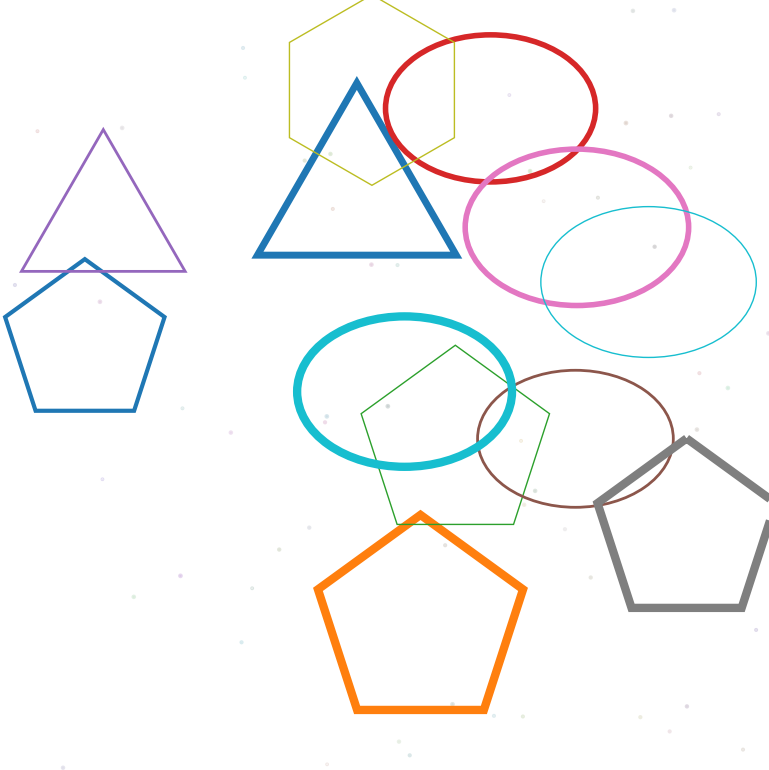[{"shape": "pentagon", "thickness": 1.5, "radius": 0.54, "center": [0.11, 0.555]}, {"shape": "triangle", "thickness": 2.5, "radius": 0.75, "center": [0.463, 0.743]}, {"shape": "pentagon", "thickness": 3, "radius": 0.7, "center": [0.546, 0.191]}, {"shape": "pentagon", "thickness": 0.5, "radius": 0.64, "center": [0.591, 0.423]}, {"shape": "oval", "thickness": 2, "radius": 0.68, "center": [0.637, 0.859]}, {"shape": "triangle", "thickness": 1, "radius": 0.61, "center": [0.134, 0.709]}, {"shape": "oval", "thickness": 1, "radius": 0.64, "center": [0.747, 0.43]}, {"shape": "oval", "thickness": 2, "radius": 0.73, "center": [0.749, 0.705]}, {"shape": "pentagon", "thickness": 3, "radius": 0.61, "center": [0.892, 0.309]}, {"shape": "hexagon", "thickness": 0.5, "radius": 0.62, "center": [0.483, 0.883]}, {"shape": "oval", "thickness": 0.5, "radius": 0.7, "center": [0.842, 0.634]}, {"shape": "oval", "thickness": 3, "radius": 0.7, "center": [0.525, 0.491]}]